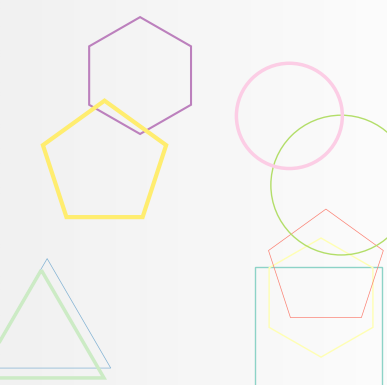[{"shape": "square", "thickness": 1, "radius": 0.82, "center": [0.822, 0.142]}, {"shape": "hexagon", "thickness": 1, "radius": 0.77, "center": [0.828, 0.227]}, {"shape": "pentagon", "thickness": 0.5, "radius": 0.78, "center": [0.841, 0.301]}, {"shape": "triangle", "thickness": 0.5, "radius": 0.95, "center": [0.122, 0.139]}, {"shape": "circle", "thickness": 1, "radius": 0.91, "center": [0.88, 0.519]}, {"shape": "circle", "thickness": 2.5, "radius": 0.68, "center": [0.747, 0.699]}, {"shape": "hexagon", "thickness": 1.5, "radius": 0.76, "center": [0.362, 0.804]}, {"shape": "triangle", "thickness": 2.5, "radius": 0.93, "center": [0.107, 0.112]}, {"shape": "pentagon", "thickness": 3, "radius": 0.84, "center": [0.27, 0.571]}]